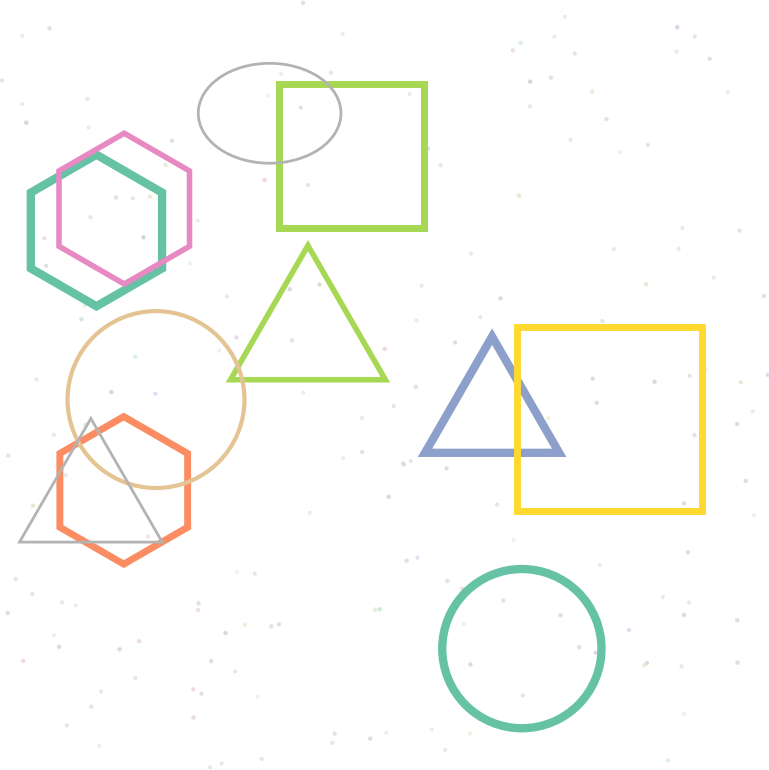[{"shape": "circle", "thickness": 3, "radius": 0.52, "center": [0.678, 0.158]}, {"shape": "hexagon", "thickness": 3, "radius": 0.49, "center": [0.125, 0.701]}, {"shape": "hexagon", "thickness": 2.5, "radius": 0.48, "center": [0.161, 0.363]}, {"shape": "triangle", "thickness": 3, "radius": 0.5, "center": [0.639, 0.462]}, {"shape": "hexagon", "thickness": 2, "radius": 0.49, "center": [0.161, 0.729]}, {"shape": "square", "thickness": 2.5, "radius": 0.47, "center": [0.457, 0.797]}, {"shape": "triangle", "thickness": 2, "radius": 0.58, "center": [0.4, 0.565]}, {"shape": "square", "thickness": 2.5, "radius": 0.6, "center": [0.792, 0.456]}, {"shape": "circle", "thickness": 1.5, "radius": 0.57, "center": [0.203, 0.481]}, {"shape": "triangle", "thickness": 1, "radius": 0.54, "center": [0.118, 0.349]}, {"shape": "oval", "thickness": 1, "radius": 0.46, "center": [0.35, 0.853]}]